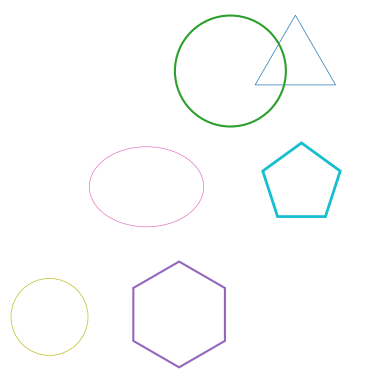[{"shape": "triangle", "thickness": 0.5, "radius": 0.6, "center": [0.767, 0.84]}, {"shape": "circle", "thickness": 1.5, "radius": 0.72, "center": [0.598, 0.816]}, {"shape": "hexagon", "thickness": 1.5, "radius": 0.69, "center": [0.465, 0.183]}, {"shape": "oval", "thickness": 0.5, "radius": 0.74, "center": [0.381, 0.515]}, {"shape": "circle", "thickness": 0.5, "radius": 0.5, "center": [0.129, 0.177]}, {"shape": "pentagon", "thickness": 2, "radius": 0.53, "center": [0.783, 0.523]}]